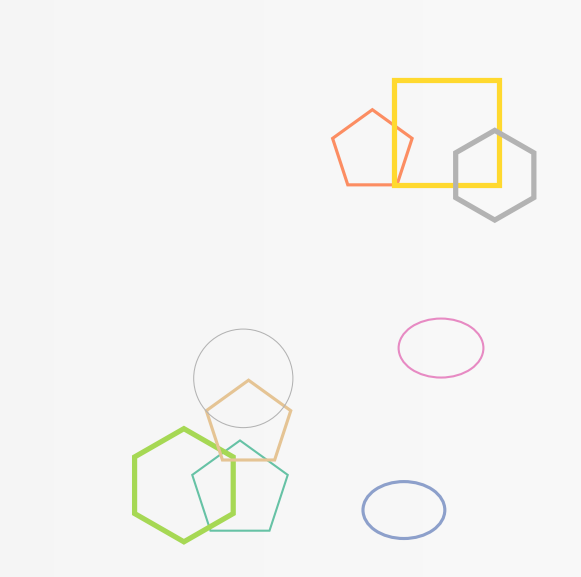[{"shape": "pentagon", "thickness": 1, "radius": 0.43, "center": [0.413, 0.15]}, {"shape": "pentagon", "thickness": 1.5, "radius": 0.36, "center": [0.641, 0.737]}, {"shape": "oval", "thickness": 1.5, "radius": 0.35, "center": [0.695, 0.116]}, {"shape": "oval", "thickness": 1, "radius": 0.36, "center": [0.759, 0.396]}, {"shape": "hexagon", "thickness": 2.5, "radius": 0.49, "center": [0.316, 0.159]}, {"shape": "square", "thickness": 2.5, "radius": 0.45, "center": [0.768, 0.77]}, {"shape": "pentagon", "thickness": 1.5, "radius": 0.38, "center": [0.428, 0.264]}, {"shape": "hexagon", "thickness": 2.5, "radius": 0.39, "center": [0.851, 0.696]}, {"shape": "circle", "thickness": 0.5, "radius": 0.43, "center": [0.419, 0.344]}]